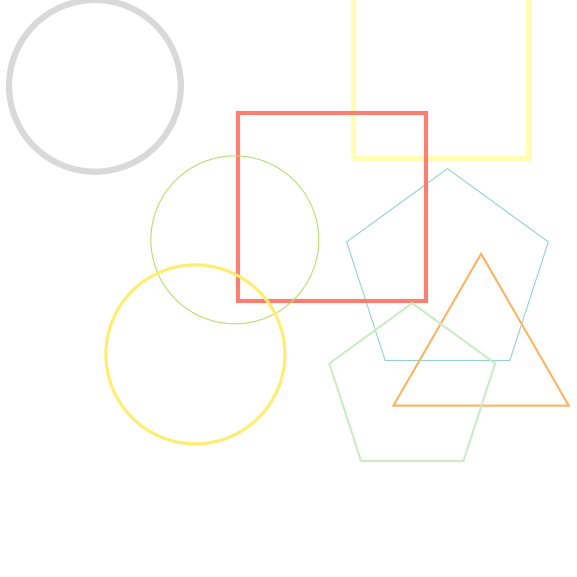[{"shape": "pentagon", "thickness": 0.5, "radius": 0.92, "center": [0.775, 0.524]}, {"shape": "square", "thickness": 2.5, "radius": 0.76, "center": [0.763, 0.877]}, {"shape": "square", "thickness": 2, "radius": 0.81, "center": [0.575, 0.641]}, {"shape": "triangle", "thickness": 1, "radius": 0.88, "center": [0.833, 0.384]}, {"shape": "circle", "thickness": 0.5, "radius": 0.73, "center": [0.407, 0.584]}, {"shape": "circle", "thickness": 3, "radius": 0.74, "center": [0.164, 0.851]}, {"shape": "pentagon", "thickness": 1, "radius": 0.75, "center": [0.714, 0.323]}, {"shape": "circle", "thickness": 1.5, "radius": 0.77, "center": [0.338, 0.385]}]